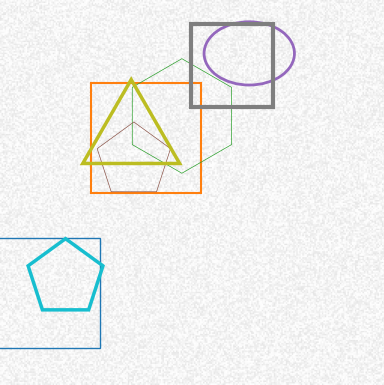[{"shape": "square", "thickness": 1, "radius": 0.71, "center": [0.118, 0.239]}, {"shape": "square", "thickness": 1.5, "radius": 0.71, "center": [0.379, 0.642]}, {"shape": "hexagon", "thickness": 0.5, "radius": 0.74, "center": [0.472, 0.699]}, {"shape": "oval", "thickness": 2, "radius": 0.59, "center": [0.647, 0.861]}, {"shape": "pentagon", "thickness": 0.5, "radius": 0.5, "center": [0.348, 0.583]}, {"shape": "square", "thickness": 3, "radius": 0.53, "center": [0.603, 0.83]}, {"shape": "triangle", "thickness": 2.5, "radius": 0.73, "center": [0.341, 0.648]}, {"shape": "pentagon", "thickness": 2.5, "radius": 0.51, "center": [0.17, 0.278]}]